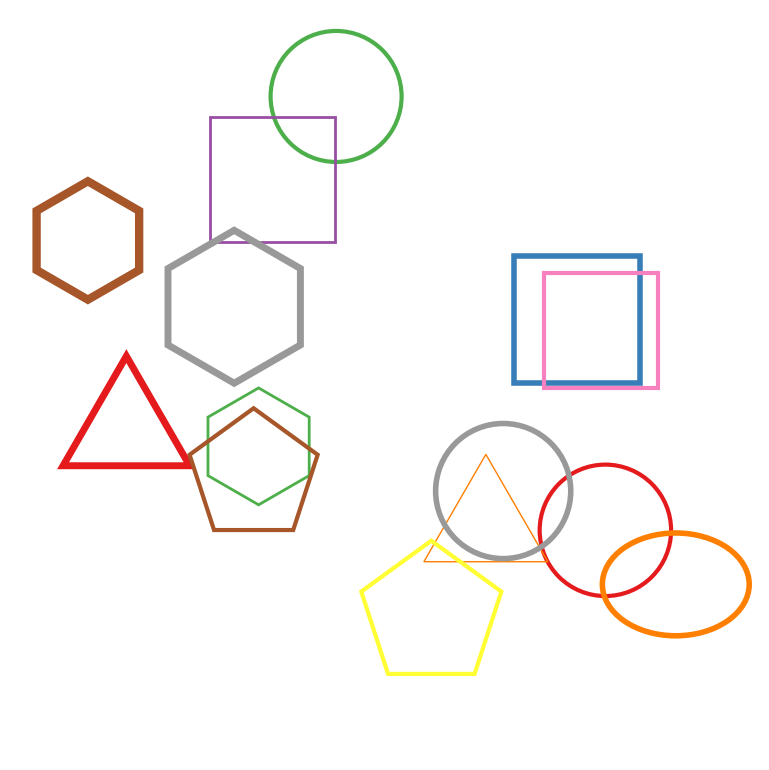[{"shape": "triangle", "thickness": 2.5, "radius": 0.47, "center": [0.164, 0.443]}, {"shape": "circle", "thickness": 1.5, "radius": 0.43, "center": [0.786, 0.311]}, {"shape": "square", "thickness": 2, "radius": 0.41, "center": [0.749, 0.585]}, {"shape": "hexagon", "thickness": 1, "radius": 0.38, "center": [0.336, 0.42]}, {"shape": "circle", "thickness": 1.5, "radius": 0.43, "center": [0.436, 0.875]}, {"shape": "square", "thickness": 1, "radius": 0.4, "center": [0.354, 0.767]}, {"shape": "triangle", "thickness": 0.5, "radius": 0.46, "center": [0.631, 0.317]}, {"shape": "oval", "thickness": 2, "radius": 0.48, "center": [0.878, 0.241]}, {"shape": "pentagon", "thickness": 1.5, "radius": 0.48, "center": [0.56, 0.202]}, {"shape": "pentagon", "thickness": 1.5, "radius": 0.44, "center": [0.329, 0.382]}, {"shape": "hexagon", "thickness": 3, "radius": 0.38, "center": [0.114, 0.688]}, {"shape": "square", "thickness": 1.5, "radius": 0.37, "center": [0.78, 0.571]}, {"shape": "hexagon", "thickness": 2.5, "radius": 0.5, "center": [0.304, 0.602]}, {"shape": "circle", "thickness": 2, "radius": 0.44, "center": [0.653, 0.362]}]